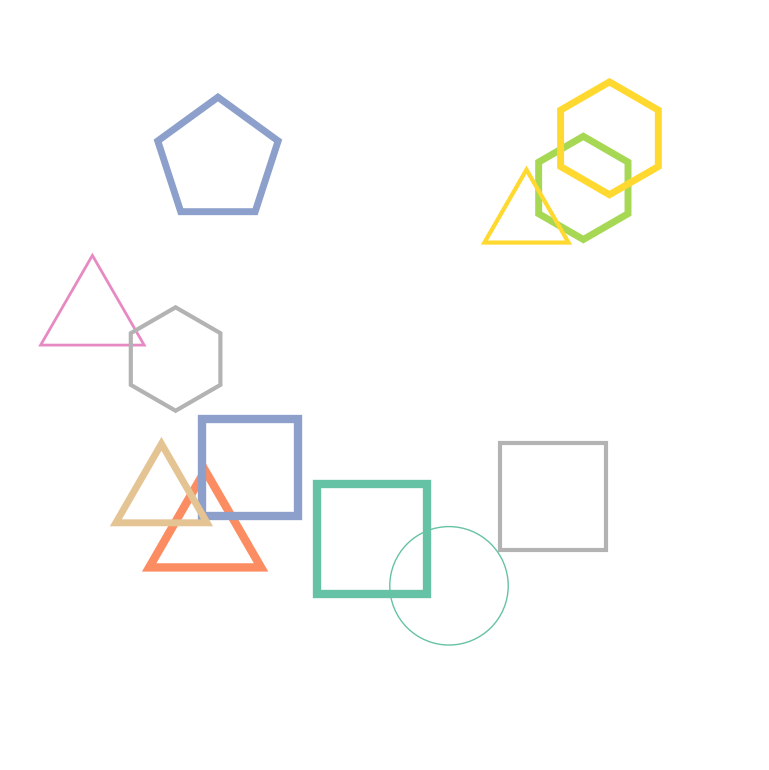[{"shape": "square", "thickness": 3, "radius": 0.36, "center": [0.483, 0.3]}, {"shape": "circle", "thickness": 0.5, "radius": 0.38, "center": [0.583, 0.239]}, {"shape": "triangle", "thickness": 3, "radius": 0.42, "center": [0.266, 0.305]}, {"shape": "pentagon", "thickness": 2.5, "radius": 0.41, "center": [0.283, 0.792]}, {"shape": "square", "thickness": 3, "radius": 0.31, "center": [0.325, 0.393]}, {"shape": "triangle", "thickness": 1, "radius": 0.39, "center": [0.12, 0.591]}, {"shape": "hexagon", "thickness": 2.5, "radius": 0.33, "center": [0.758, 0.756]}, {"shape": "triangle", "thickness": 1.5, "radius": 0.32, "center": [0.684, 0.717]}, {"shape": "hexagon", "thickness": 2.5, "radius": 0.37, "center": [0.792, 0.82]}, {"shape": "triangle", "thickness": 2.5, "radius": 0.34, "center": [0.21, 0.355]}, {"shape": "square", "thickness": 1.5, "radius": 0.35, "center": [0.718, 0.355]}, {"shape": "hexagon", "thickness": 1.5, "radius": 0.34, "center": [0.228, 0.534]}]